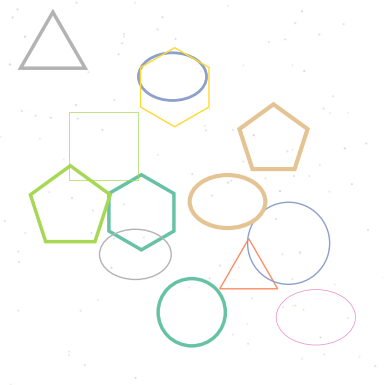[{"shape": "circle", "thickness": 2.5, "radius": 0.44, "center": [0.498, 0.189]}, {"shape": "hexagon", "thickness": 2.5, "radius": 0.49, "center": [0.367, 0.449]}, {"shape": "triangle", "thickness": 1, "radius": 0.43, "center": [0.646, 0.293]}, {"shape": "circle", "thickness": 1, "radius": 0.53, "center": [0.75, 0.368]}, {"shape": "oval", "thickness": 2, "radius": 0.44, "center": [0.448, 0.801]}, {"shape": "oval", "thickness": 0.5, "radius": 0.51, "center": [0.82, 0.176]}, {"shape": "square", "thickness": 0.5, "radius": 0.44, "center": [0.269, 0.62]}, {"shape": "pentagon", "thickness": 2.5, "radius": 0.54, "center": [0.183, 0.461]}, {"shape": "hexagon", "thickness": 1, "radius": 0.51, "center": [0.454, 0.773]}, {"shape": "oval", "thickness": 3, "radius": 0.49, "center": [0.591, 0.476]}, {"shape": "pentagon", "thickness": 3, "radius": 0.47, "center": [0.71, 0.636]}, {"shape": "triangle", "thickness": 2.5, "radius": 0.49, "center": [0.137, 0.871]}, {"shape": "oval", "thickness": 1, "radius": 0.47, "center": [0.352, 0.339]}]